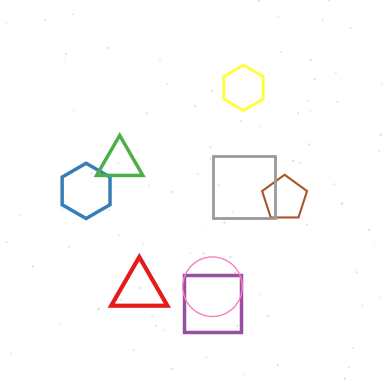[{"shape": "triangle", "thickness": 3, "radius": 0.42, "center": [0.362, 0.248]}, {"shape": "hexagon", "thickness": 2.5, "radius": 0.36, "center": [0.224, 0.504]}, {"shape": "triangle", "thickness": 2.5, "radius": 0.35, "center": [0.311, 0.579]}, {"shape": "square", "thickness": 2.5, "radius": 0.37, "center": [0.553, 0.212]}, {"shape": "hexagon", "thickness": 2, "radius": 0.29, "center": [0.632, 0.772]}, {"shape": "pentagon", "thickness": 1.5, "radius": 0.31, "center": [0.739, 0.485]}, {"shape": "circle", "thickness": 1, "radius": 0.39, "center": [0.552, 0.255]}, {"shape": "square", "thickness": 2, "radius": 0.4, "center": [0.633, 0.513]}]